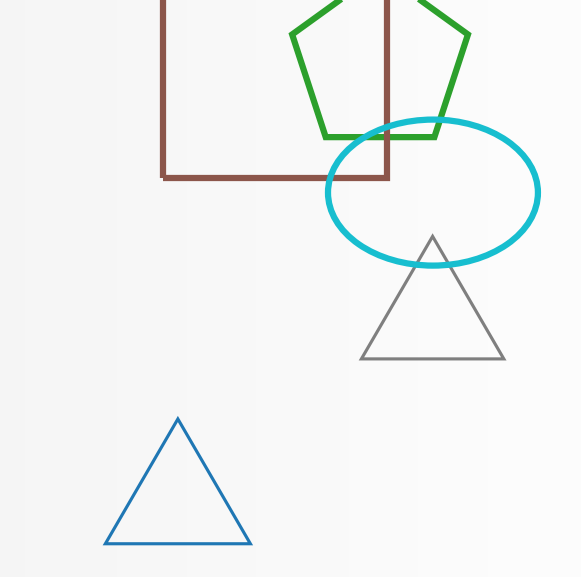[{"shape": "triangle", "thickness": 1.5, "radius": 0.72, "center": [0.306, 0.13]}, {"shape": "pentagon", "thickness": 3, "radius": 0.8, "center": [0.654, 0.89]}, {"shape": "square", "thickness": 3, "radius": 0.96, "center": [0.473, 0.883]}, {"shape": "triangle", "thickness": 1.5, "radius": 0.71, "center": [0.744, 0.448]}, {"shape": "oval", "thickness": 3, "radius": 0.9, "center": [0.745, 0.666]}]